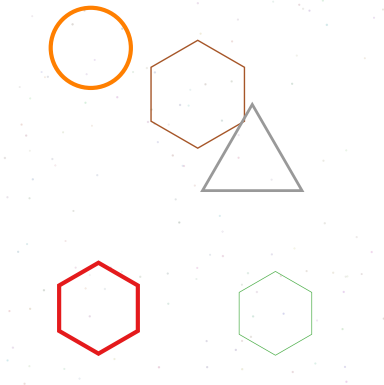[{"shape": "hexagon", "thickness": 3, "radius": 0.59, "center": [0.256, 0.199]}, {"shape": "hexagon", "thickness": 0.5, "radius": 0.54, "center": [0.715, 0.186]}, {"shape": "circle", "thickness": 3, "radius": 0.52, "center": [0.236, 0.876]}, {"shape": "hexagon", "thickness": 1, "radius": 0.7, "center": [0.514, 0.755]}, {"shape": "triangle", "thickness": 2, "radius": 0.75, "center": [0.655, 0.58]}]